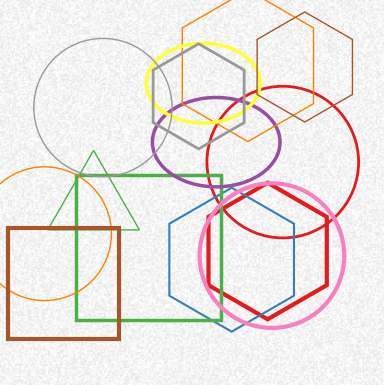[{"shape": "circle", "thickness": 2, "radius": 0.98, "center": [0.734, 0.579]}, {"shape": "hexagon", "thickness": 3, "radius": 0.89, "center": [0.695, 0.348]}, {"shape": "hexagon", "thickness": 1.5, "radius": 0.93, "center": [0.602, 0.325]}, {"shape": "triangle", "thickness": 1, "radius": 0.69, "center": [0.243, 0.472]}, {"shape": "square", "thickness": 2.5, "radius": 0.95, "center": [0.385, 0.357]}, {"shape": "oval", "thickness": 2.5, "radius": 0.83, "center": [0.562, 0.631]}, {"shape": "hexagon", "thickness": 1, "radius": 0.98, "center": [0.644, 0.829]}, {"shape": "circle", "thickness": 1, "radius": 0.87, "center": [0.116, 0.393]}, {"shape": "oval", "thickness": 2.5, "radius": 0.74, "center": [0.528, 0.784]}, {"shape": "square", "thickness": 3, "radius": 0.72, "center": [0.165, 0.264]}, {"shape": "hexagon", "thickness": 1, "radius": 0.71, "center": [0.792, 0.826]}, {"shape": "circle", "thickness": 3, "radius": 0.94, "center": [0.706, 0.336]}, {"shape": "hexagon", "thickness": 2, "radius": 0.68, "center": [0.516, 0.75]}, {"shape": "circle", "thickness": 1, "radius": 0.9, "center": [0.267, 0.721]}]